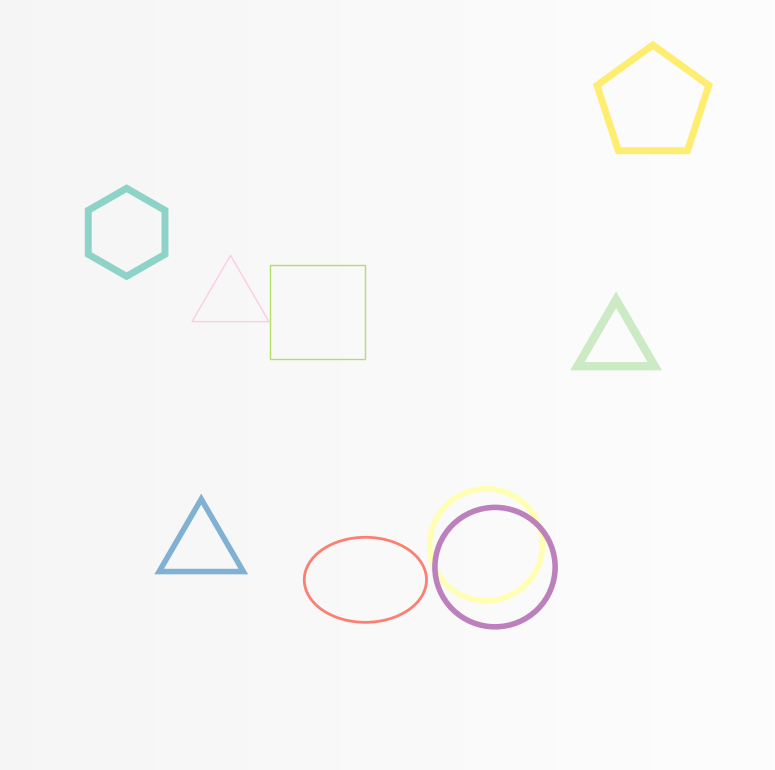[{"shape": "hexagon", "thickness": 2.5, "radius": 0.29, "center": [0.163, 0.698]}, {"shape": "circle", "thickness": 2, "radius": 0.36, "center": [0.627, 0.292]}, {"shape": "oval", "thickness": 1, "radius": 0.39, "center": [0.471, 0.247]}, {"shape": "triangle", "thickness": 2, "radius": 0.31, "center": [0.26, 0.289]}, {"shape": "square", "thickness": 0.5, "radius": 0.31, "center": [0.409, 0.594]}, {"shape": "triangle", "thickness": 0.5, "radius": 0.29, "center": [0.297, 0.611]}, {"shape": "circle", "thickness": 2, "radius": 0.39, "center": [0.639, 0.263]}, {"shape": "triangle", "thickness": 3, "radius": 0.29, "center": [0.795, 0.553]}, {"shape": "pentagon", "thickness": 2.5, "radius": 0.38, "center": [0.842, 0.866]}]